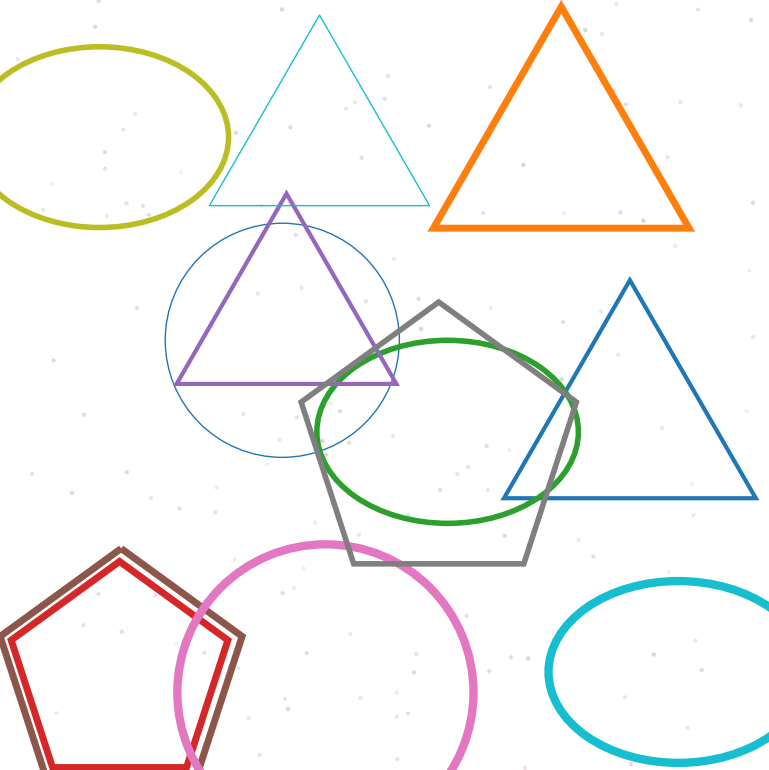[{"shape": "triangle", "thickness": 1.5, "radius": 0.94, "center": [0.818, 0.447]}, {"shape": "circle", "thickness": 0.5, "radius": 0.76, "center": [0.367, 0.558]}, {"shape": "triangle", "thickness": 2.5, "radius": 0.96, "center": [0.729, 0.8]}, {"shape": "oval", "thickness": 2, "radius": 0.85, "center": [0.581, 0.439]}, {"shape": "pentagon", "thickness": 2.5, "radius": 0.74, "center": [0.155, 0.123]}, {"shape": "triangle", "thickness": 1.5, "radius": 0.82, "center": [0.372, 0.584]}, {"shape": "pentagon", "thickness": 2.5, "radius": 0.83, "center": [0.157, 0.122]}, {"shape": "circle", "thickness": 3, "radius": 0.96, "center": [0.423, 0.101]}, {"shape": "pentagon", "thickness": 2, "radius": 0.94, "center": [0.57, 0.42]}, {"shape": "oval", "thickness": 2, "radius": 0.84, "center": [0.129, 0.822]}, {"shape": "oval", "thickness": 3, "radius": 0.84, "center": [0.881, 0.127]}, {"shape": "triangle", "thickness": 0.5, "radius": 0.83, "center": [0.415, 0.815]}]